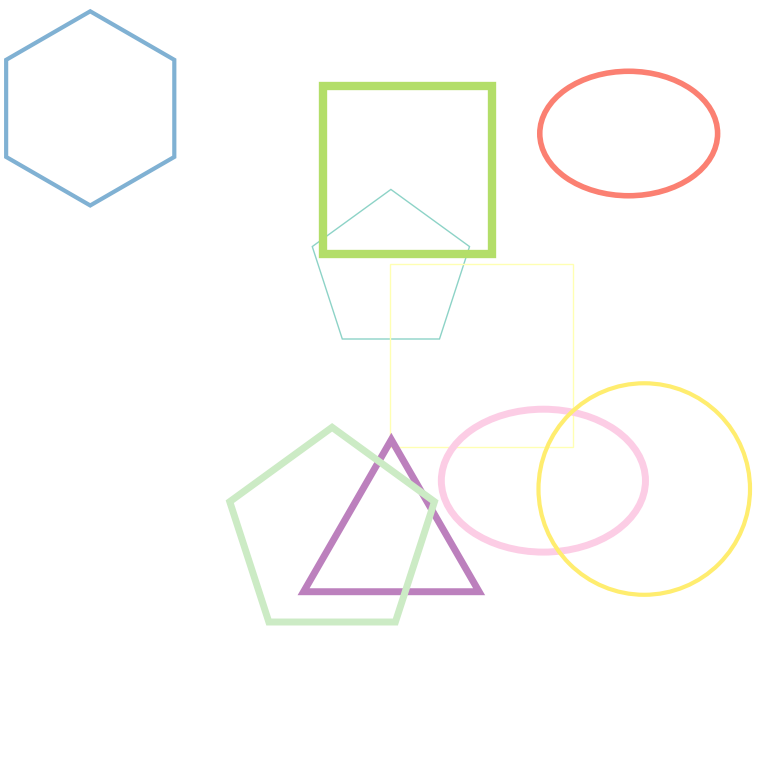[{"shape": "pentagon", "thickness": 0.5, "radius": 0.54, "center": [0.508, 0.647]}, {"shape": "square", "thickness": 0.5, "radius": 0.59, "center": [0.625, 0.538]}, {"shape": "oval", "thickness": 2, "radius": 0.58, "center": [0.816, 0.827]}, {"shape": "hexagon", "thickness": 1.5, "radius": 0.63, "center": [0.117, 0.859]}, {"shape": "square", "thickness": 3, "radius": 0.55, "center": [0.529, 0.779]}, {"shape": "oval", "thickness": 2.5, "radius": 0.66, "center": [0.706, 0.376]}, {"shape": "triangle", "thickness": 2.5, "radius": 0.66, "center": [0.508, 0.297]}, {"shape": "pentagon", "thickness": 2.5, "radius": 0.7, "center": [0.431, 0.305]}, {"shape": "circle", "thickness": 1.5, "radius": 0.69, "center": [0.837, 0.365]}]